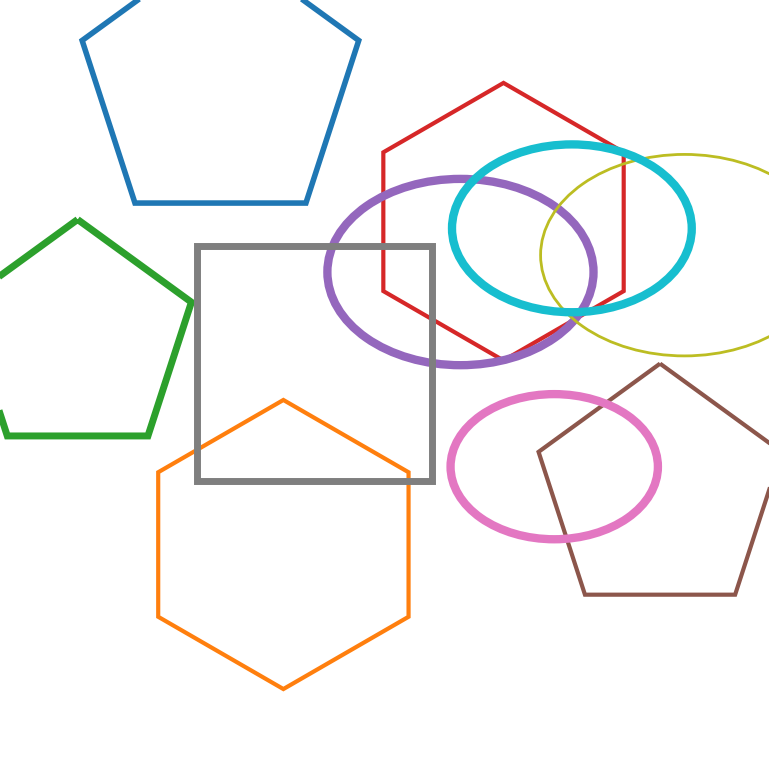[{"shape": "pentagon", "thickness": 2, "radius": 0.94, "center": [0.286, 0.889]}, {"shape": "hexagon", "thickness": 1.5, "radius": 0.94, "center": [0.368, 0.293]}, {"shape": "pentagon", "thickness": 2.5, "radius": 0.78, "center": [0.101, 0.56]}, {"shape": "hexagon", "thickness": 1.5, "radius": 0.9, "center": [0.654, 0.712]}, {"shape": "oval", "thickness": 3, "radius": 0.86, "center": [0.598, 0.647]}, {"shape": "pentagon", "thickness": 1.5, "radius": 0.83, "center": [0.857, 0.362]}, {"shape": "oval", "thickness": 3, "radius": 0.67, "center": [0.72, 0.394]}, {"shape": "square", "thickness": 2.5, "radius": 0.76, "center": [0.408, 0.528]}, {"shape": "oval", "thickness": 1, "radius": 0.93, "center": [0.889, 0.669]}, {"shape": "oval", "thickness": 3, "radius": 0.78, "center": [0.743, 0.703]}]